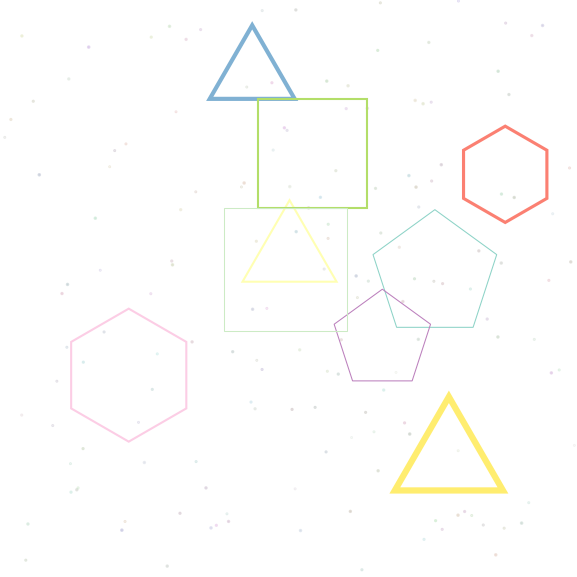[{"shape": "pentagon", "thickness": 0.5, "radius": 0.56, "center": [0.753, 0.523]}, {"shape": "triangle", "thickness": 1, "radius": 0.47, "center": [0.501, 0.558]}, {"shape": "hexagon", "thickness": 1.5, "radius": 0.42, "center": [0.875, 0.697]}, {"shape": "triangle", "thickness": 2, "radius": 0.42, "center": [0.437, 0.87]}, {"shape": "square", "thickness": 1, "radius": 0.47, "center": [0.541, 0.734]}, {"shape": "hexagon", "thickness": 1, "radius": 0.58, "center": [0.223, 0.35]}, {"shape": "pentagon", "thickness": 0.5, "radius": 0.44, "center": [0.662, 0.411]}, {"shape": "square", "thickness": 0.5, "radius": 0.53, "center": [0.495, 0.533]}, {"shape": "triangle", "thickness": 3, "radius": 0.54, "center": [0.777, 0.204]}]